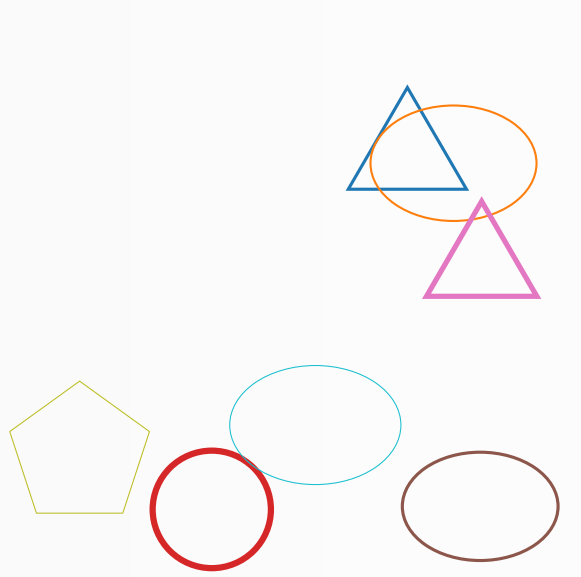[{"shape": "triangle", "thickness": 1.5, "radius": 0.59, "center": [0.701, 0.73]}, {"shape": "oval", "thickness": 1, "radius": 0.71, "center": [0.78, 0.716]}, {"shape": "circle", "thickness": 3, "radius": 0.51, "center": [0.364, 0.117]}, {"shape": "oval", "thickness": 1.5, "radius": 0.67, "center": [0.826, 0.122]}, {"shape": "triangle", "thickness": 2.5, "radius": 0.55, "center": [0.829, 0.541]}, {"shape": "pentagon", "thickness": 0.5, "radius": 0.63, "center": [0.137, 0.213]}, {"shape": "oval", "thickness": 0.5, "radius": 0.74, "center": [0.542, 0.263]}]